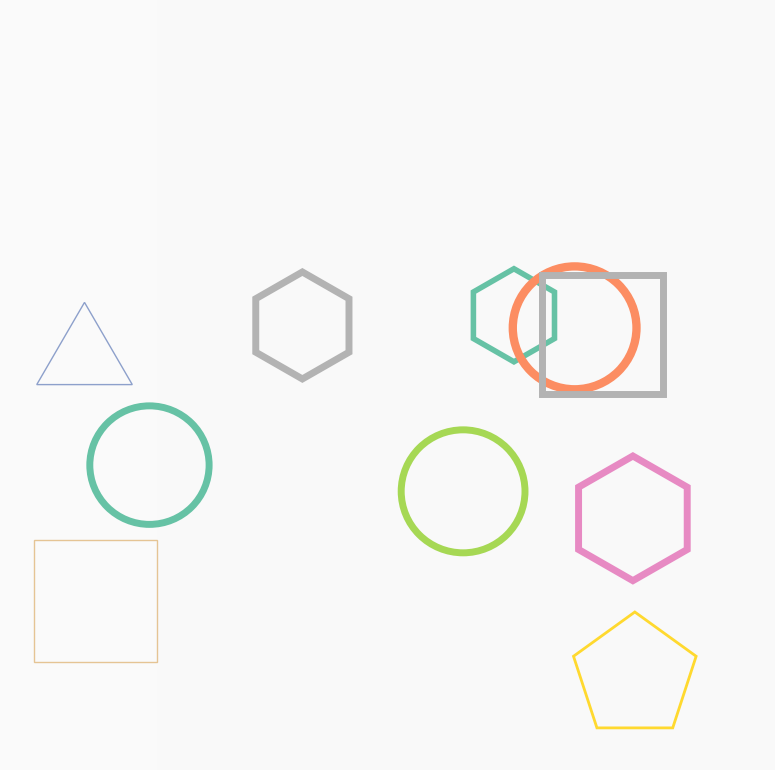[{"shape": "hexagon", "thickness": 2, "radius": 0.3, "center": [0.663, 0.591]}, {"shape": "circle", "thickness": 2.5, "radius": 0.38, "center": [0.193, 0.396]}, {"shape": "circle", "thickness": 3, "radius": 0.4, "center": [0.741, 0.574]}, {"shape": "triangle", "thickness": 0.5, "radius": 0.36, "center": [0.109, 0.536]}, {"shape": "hexagon", "thickness": 2.5, "radius": 0.4, "center": [0.817, 0.327]}, {"shape": "circle", "thickness": 2.5, "radius": 0.4, "center": [0.598, 0.362]}, {"shape": "pentagon", "thickness": 1, "radius": 0.42, "center": [0.819, 0.122]}, {"shape": "square", "thickness": 0.5, "radius": 0.4, "center": [0.123, 0.22]}, {"shape": "square", "thickness": 2.5, "radius": 0.39, "center": [0.777, 0.565]}, {"shape": "hexagon", "thickness": 2.5, "radius": 0.35, "center": [0.39, 0.577]}]